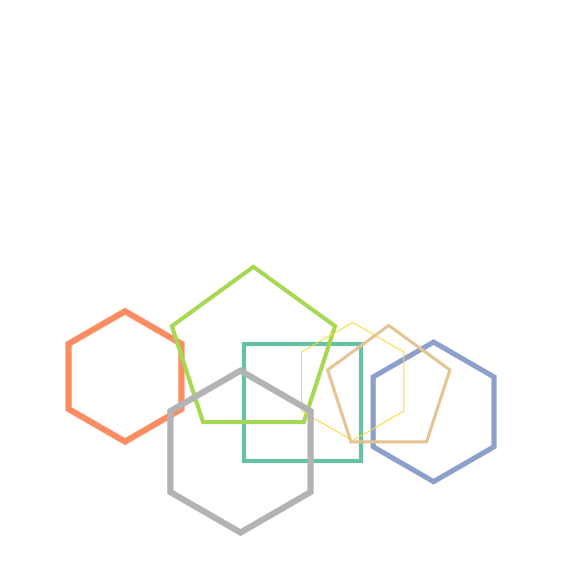[{"shape": "square", "thickness": 2, "radius": 0.51, "center": [0.524, 0.302]}, {"shape": "hexagon", "thickness": 3, "radius": 0.56, "center": [0.216, 0.347]}, {"shape": "hexagon", "thickness": 2.5, "radius": 0.6, "center": [0.751, 0.286]}, {"shape": "pentagon", "thickness": 2, "radius": 0.74, "center": [0.439, 0.389]}, {"shape": "hexagon", "thickness": 0.5, "radius": 0.51, "center": [0.611, 0.338]}, {"shape": "pentagon", "thickness": 1.5, "radius": 0.56, "center": [0.673, 0.324]}, {"shape": "hexagon", "thickness": 3, "radius": 0.7, "center": [0.416, 0.217]}]